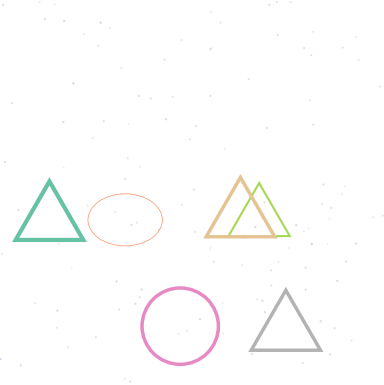[{"shape": "triangle", "thickness": 3, "radius": 0.51, "center": [0.128, 0.428]}, {"shape": "oval", "thickness": 0.5, "radius": 0.48, "center": [0.325, 0.429]}, {"shape": "circle", "thickness": 2.5, "radius": 0.5, "center": [0.468, 0.153]}, {"shape": "triangle", "thickness": 1.5, "radius": 0.46, "center": [0.673, 0.433]}, {"shape": "triangle", "thickness": 2.5, "radius": 0.51, "center": [0.625, 0.436]}, {"shape": "triangle", "thickness": 2.5, "radius": 0.52, "center": [0.742, 0.142]}]